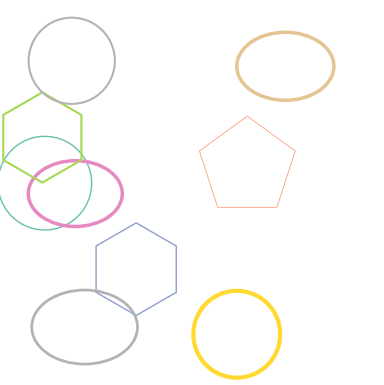[{"shape": "circle", "thickness": 1, "radius": 0.61, "center": [0.116, 0.524]}, {"shape": "pentagon", "thickness": 0.5, "radius": 0.65, "center": [0.642, 0.567]}, {"shape": "hexagon", "thickness": 1, "radius": 0.6, "center": [0.354, 0.301]}, {"shape": "oval", "thickness": 2.5, "radius": 0.61, "center": [0.196, 0.497]}, {"shape": "hexagon", "thickness": 1.5, "radius": 0.59, "center": [0.11, 0.643]}, {"shape": "circle", "thickness": 3, "radius": 0.56, "center": [0.615, 0.132]}, {"shape": "oval", "thickness": 2.5, "radius": 0.63, "center": [0.741, 0.828]}, {"shape": "circle", "thickness": 1.5, "radius": 0.56, "center": [0.186, 0.842]}, {"shape": "oval", "thickness": 2, "radius": 0.69, "center": [0.22, 0.15]}]